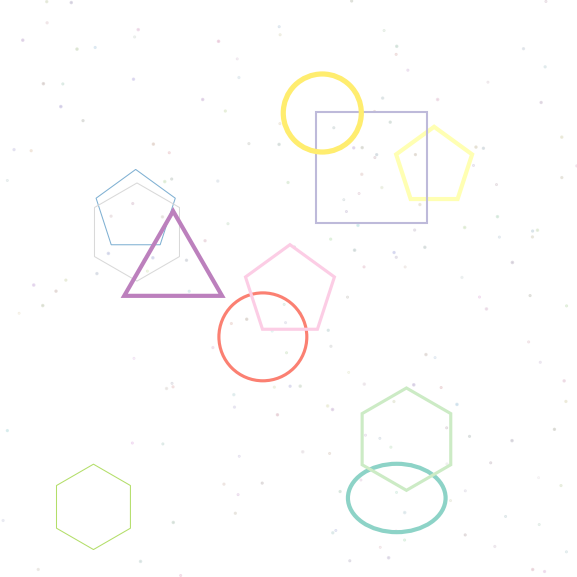[{"shape": "oval", "thickness": 2, "radius": 0.42, "center": [0.687, 0.137]}, {"shape": "pentagon", "thickness": 2, "radius": 0.35, "center": [0.752, 0.71]}, {"shape": "square", "thickness": 1, "radius": 0.48, "center": [0.643, 0.709]}, {"shape": "circle", "thickness": 1.5, "radius": 0.38, "center": [0.455, 0.416]}, {"shape": "pentagon", "thickness": 0.5, "radius": 0.36, "center": [0.235, 0.634]}, {"shape": "hexagon", "thickness": 0.5, "radius": 0.37, "center": [0.162, 0.121]}, {"shape": "pentagon", "thickness": 1.5, "radius": 0.4, "center": [0.502, 0.494]}, {"shape": "hexagon", "thickness": 0.5, "radius": 0.42, "center": [0.237, 0.597]}, {"shape": "triangle", "thickness": 2, "radius": 0.49, "center": [0.3, 0.536]}, {"shape": "hexagon", "thickness": 1.5, "radius": 0.44, "center": [0.704, 0.239]}, {"shape": "circle", "thickness": 2.5, "radius": 0.34, "center": [0.558, 0.803]}]